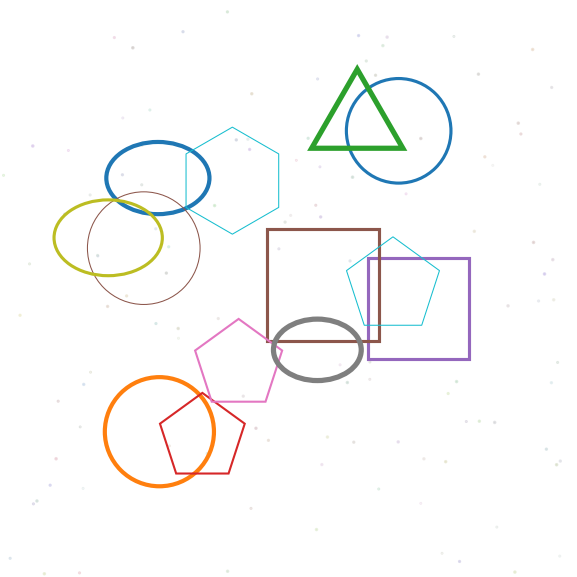[{"shape": "oval", "thickness": 2, "radius": 0.45, "center": [0.273, 0.691]}, {"shape": "circle", "thickness": 1.5, "radius": 0.45, "center": [0.69, 0.773]}, {"shape": "circle", "thickness": 2, "radius": 0.47, "center": [0.276, 0.252]}, {"shape": "triangle", "thickness": 2.5, "radius": 0.46, "center": [0.619, 0.788]}, {"shape": "pentagon", "thickness": 1, "radius": 0.39, "center": [0.35, 0.242]}, {"shape": "square", "thickness": 1.5, "radius": 0.44, "center": [0.725, 0.465]}, {"shape": "square", "thickness": 1.5, "radius": 0.49, "center": [0.56, 0.505]}, {"shape": "circle", "thickness": 0.5, "radius": 0.49, "center": [0.249, 0.569]}, {"shape": "pentagon", "thickness": 1, "radius": 0.4, "center": [0.413, 0.368]}, {"shape": "oval", "thickness": 2.5, "radius": 0.38, "center": [0.55, 0.393]}, {"shape": "oval", "thickness": 1.5, "radius": 0.47, "center": [0.187, 0.587]}, {"shape": "hexagon", "thickness": 0.5, "radius": 0.46, "center": [0.402, 0.686]}, {"shape": "pentagon", "thickness": 0.5, "radius": 0.42, "center": [0.68, 0.504]}]